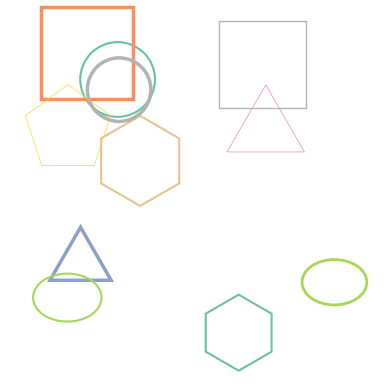[{"shape": "hexagon", "thickness": 1.5, "radius": 0.49, "center": [0.62, 0.136]}, {"shape": "circle", "thickness": 1.5, "radius": 0.49, "center": [0.305, 0.794]}, {"shape": "square", "thickness": 2.5, "radius": 0.6, "center": [0.225, 0.863]}, {"shape": "triangle", "thickness": 2.5, "radius": 0.46, "center": [0.209, 0.318]}, {"shape": "triangle", "thickness": 0.5, "radius": 0.58, "center": [0.69, 0.663]}, {"shape": "oval", "thickness": 2, "radius": 0.42, "center": [0.869, 0.267]}, {"shape": "oval", "thickness": 1.5, "radius": 0.44, "center": [0.175, 0.227]}, {"shape": "pentagon", "thickness": 0.5, "radius": 0.58, "center": [0.177, 0.664]}, {"shape": "hexagon", "thickness": 1.5, "radius": 0.59, "center": [0.364, 0.582]}, {"shape": "square", "thickness": 1, "radius": 0.56, "center": [0.681, 0.832]}, {"shape": "circle", "thickness": 2.5, "radius": 0.41, "center": [0.309, 0.767]}]